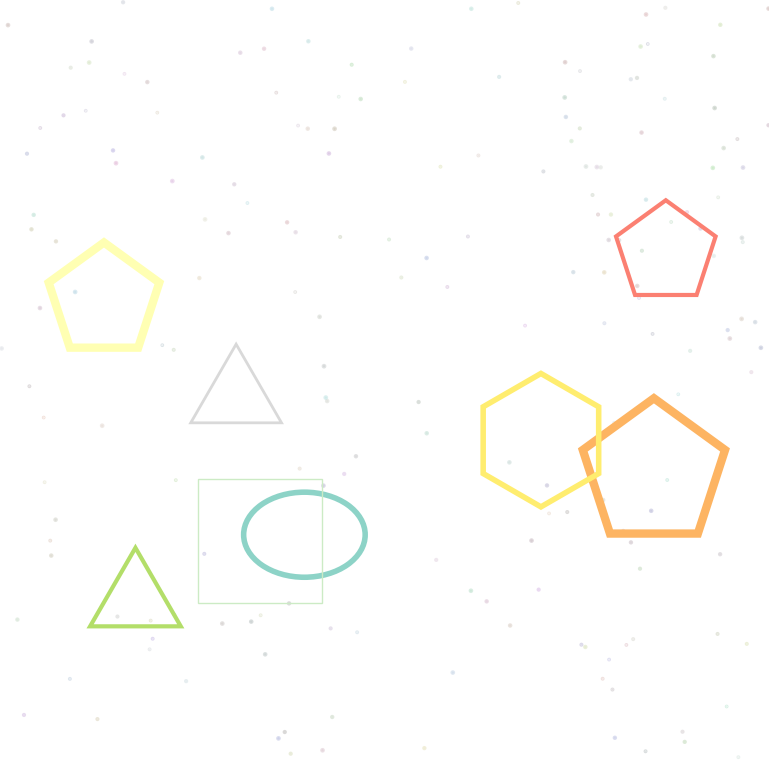[{"shape": "oval", "thickness": 2, "radius": 0.39, "center": [0.395, 0.306]}, {"shape": "pentagon", "thickness": 3, "radius": 0.38, "center": [0.135, 0.61]}, {"shape": "pentagon", "thickness": 1.5, "radius": 0.34, "center": [0.865, 0.672]}, {"shape": "pentagon", "thickness": 3, "radius": 0.49, "center": [0.849, 0.386]}, {"shape": "triangle", "thickness": 1.5, "radius": 0.34, "center": [0.176, 0.221]}, {"shape": "triangle", "thickness": 1, "radius": 0.34, "center": [0.307, 0.485]}, {"shape": "square", "thickness": 0.5, "radius": 0.4, "center": [0.338, 0.297]}, {"shape": "hexagon", "thickness": 2, "radius": 0.43, "center": [0.703, 0.428]}]